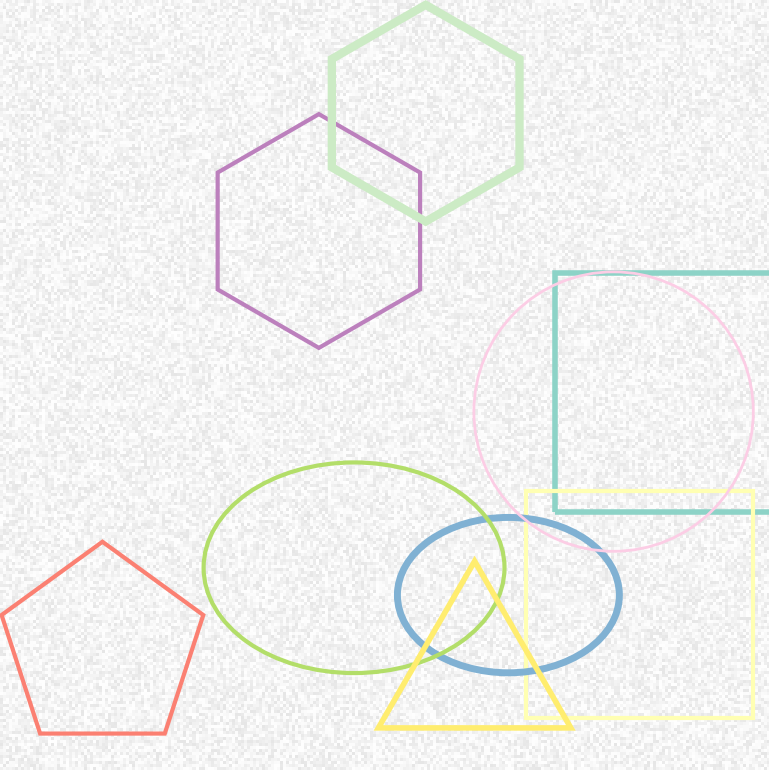[{"shape": "square", "thickness": 2, "radius": 0.78, "center": [0.876, 0.49]}, {"shape": "square", "thickness": 1.5, "radius": 0.74, "center": [0.83, 0.214]}, {"shape": "pentagon", "thickness": 1.5, "radius": 0.69, "center": [0.133, 0.159]}, {"shape": "oval", "thickness": 2.5, "radius": 0.72, "center": [0.66, 0.227]}, {"shape": "oval", "thickness": 1.5, "radius": 0.98, "center": [0.46, 0.263]}, {"shape": "circle", "thickness": 1, "radius": 0.91, "center": [0.797, 0.465]}, {"shape": "hexagon", "thickness": 1.5, "radius": 0.76, "center": [0.414, 0.7]}, {"shape": "hexagon", "thickness": 3, "radius": 0.7, "center": [0.553, 0.853]}, {"shape": "triangle", "thickness": 2, "radius": 0.72, "center": [0.616, 0.127]}]